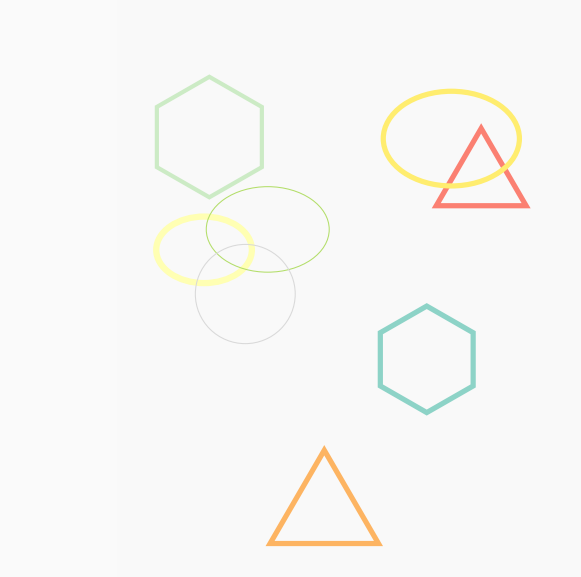[{"shape": "hexagon", "thickness": 2.5, "radius": 0.46, "center": [0.734, 0.377]}, {"shape": "oval", "thickness": 3, "radius": 0.41, "center": [0.351, 0.567]}, {"shape": "triangle", "thickness": 2.5, "radius": 0.45, "center": [0.828, 0.688]}, {"shape": "triangle", "thickness": 2.5, "radius": 0.54, "center": [0.558, 0.112]}, {"shape": "oval", "thickness": 0.5, "radius": 0.53, "center": [0.461, 0.602]}, {"shape": "circle", "thickness": 0.5, "radius": 0.43, "center": [0.422, 0.49]}, {"shape": "hexagon", "thickness": 2, "radius": 0.52, "center": [0.36, 0.762]}, {"shape": "oval", "thickness": 2.5, "radius": 0.59, "center": [0.776, 0.759]}]